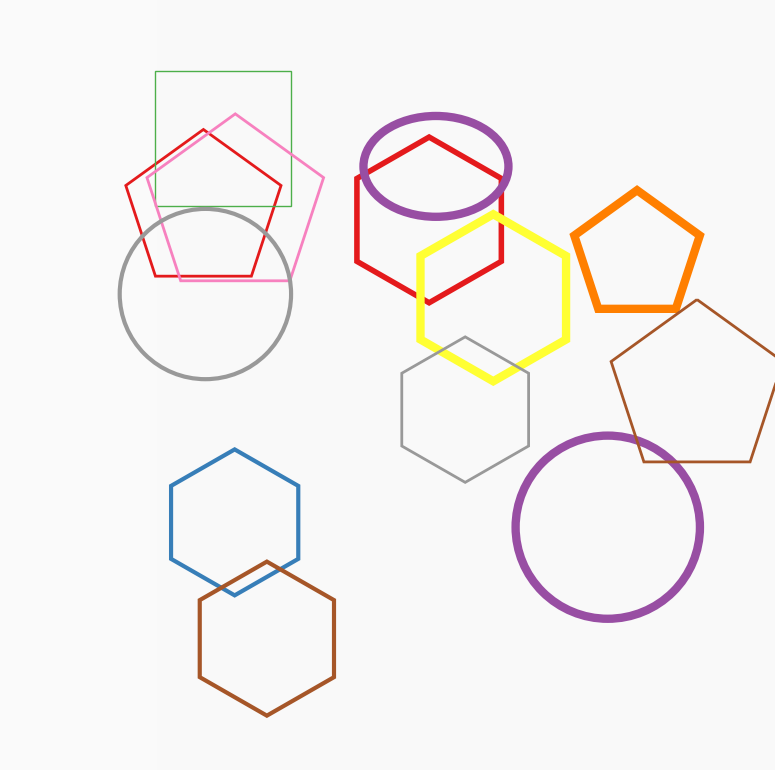[{"shape": "pentagon", "thickness": 1, "radius": 0.53, "center": [0.262, 0.727]}, {"shape": "hexagon", "thickness": 2, "radius": 0.54, "center": [0.554, 0.714]}, {"shape": "hexagon", "thickness": 1.5, "radius": 0.47, "center": [0.303, 0.322]}, {"shape": "square", "thickness": 0.5, "radius": 0.44, "center": [0.288, 0.82]}, {"shape": "circle", "thickness": 3, "radius": 0.59, "center": [0.784, 0.315]}, {"shape": "oval", "thickness": 3, "radius": 0.47, "center": [0.563, 0.784]}, {"shape": "pentagon", "thickness": 3, "radius": 0.43, "center": [0.822, 0.668]}, {"shape": "hexagon", "thickness": 3, "radius": 0.54, "center": [0.636, 0.613]}, {"shape": "pentagon", "thickness": 1, "radius": 0.58, "center": [0.899, 0.494]}, {"shape": "hexagon", "thickness": 1.5, "radius": 0.5, "center": [0.344, 0.171]}, {"shape": "pentagon", "thickness": 1, "radius": 0.6, "center": [0.304, 0.732]}, {"shape": "circle", "thickness": 1.5, "radius": 0.55, "center": [0.265, 0.618]}, {"shape": "hexagon", "thickness": 1, "radius": 0.47, "center": [0.6, 0.468]}]